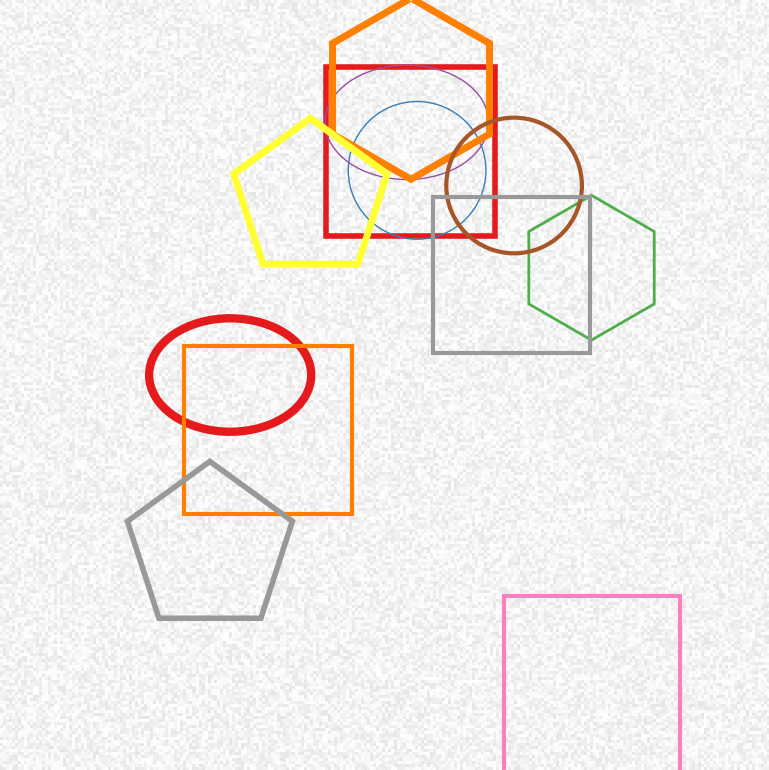[{"shape": "oval", "thickness": 3, "radius": 0.53, "center": [0.299, 0.513]}, {"shape": "square", "thickness": 2, "radius": 0.55, "center": [0.533, 0.803]}, {"shape": "circle", "thickness": 0.5, "radius": 0.45, "center": [0.542, 0.779]}, {"shape": "hexagon", "thickness": 1, "radius": 0.47, "center": [0.768, 0.652]}, {"shape": "oval", "thickness": 0.5, "radius": 0.53, "center": [0.528, 0.841]}, {"shape": "hexagon", "thickness": 2.5, "radius": 0.59, "center": [0.534, 0.885]}, {"shape": "square", "thickness": 1.5, "radius": 0.55, "center": [0.348, 0.442]}, {"shape": "pentagon", "thickness": 2.5, "radius": 0.52, "center": [0.403, 0.742]}, {"shape": "circle", "thickness": 1.5, "radius": 0.44, "center": [0.668, 0.759]}, {"shape": "square", "thickness": 1.5, "radius": 0.57, "center": [0.769, 0.111]}, {"shape": "square", "thickness": 1.5, "radius": 0.51, "center": [0.664, 0.642]}, {"shape": "pentagon", "thickness": 2, "radius": 0.56, "center": [0.273, 0.288]}]